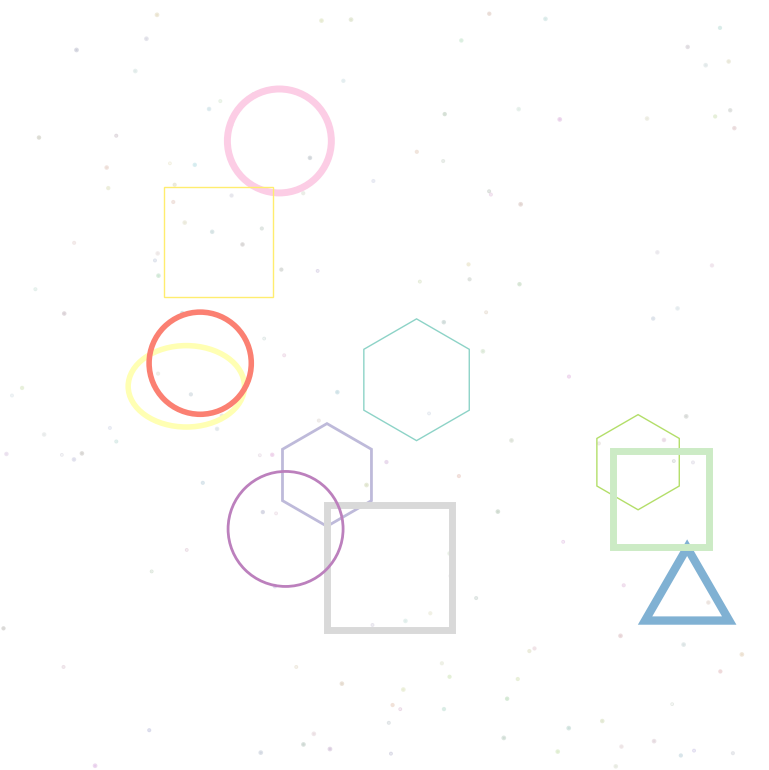[{"shape": "hexagon", "thickness": 0.5, "radius": 0.4, "center": [0.541, 0.507]}, {"shape": "oval", "thickness": 2, "radius": 0.38, "center": [0.242, 0.498]}, {"shape": "hexagon", "thickness": 1, "radius": 0.33, "center": [0.425, 0.383]}, {"shape": "circle", "thickness": 2, "radius": 0.33, "center": [0.26, 0.528]}, {"shape": "triangle", "thickness": 3, "radius": 0.32, "center": [0.892, 0.226]}, {"shape": "hexagon", "thickness": 0.5, "radius": 0.31, "center": [0.829, 0.4]}, {"shape": "circle", "thickness": 2.5, "radius": 0.34, "center": [0.363, 0.817]}, {"shape": "square", "thickness": 2.5, "radius": 0.41, "center": [0.505, 0.263]}, {"shape": "circle", "thickness": 1, "radius": 0.37, "center": [0.371, 0.313]}, {"shape": "square", "thickness": 2.5, "radius": 0.31, "center": [0.858, 0.352]}, {"shape": "square", "thickness": 0.5, "radius": 0.36, "center": [0.284, 0.685]}]